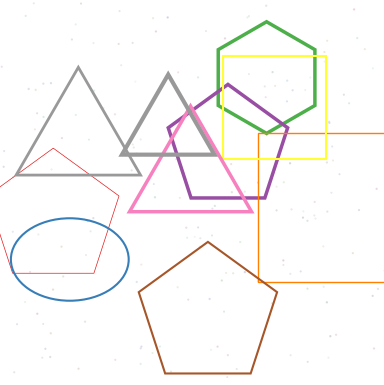[{"shape": "pentagon", "thickness": 0.5, "radius": 0.9, "center": [0.138, 0.436]}, {"shape": "oval", "thickness": 1.5, "radius": 0.76, "center": [0.181, 0.326]}, {"shape": "hexagon", "thickness": 2.5, "radius": 0.72, "center": [0.692, 0.799]}, {"shape": "pentagon", "thickness": 2.5, "radius": 0.82, "center": [0.592, 0.618]}, {"shape": "square", "thickness": 1, "radius": 0.97, "center": [0.863, 0.46]}, {"shape": "square", "thickness": 1.5, "radius": 0.67, "center": [0.713, 0.72]}, {"shape": "pentagon", "thickness": 1.5, "radius": 0.94, "center": [0.54, 0.183]}, {"shape": "triangle", "thickness": 2.5, "radius": 0.91, "center": [0.495, 0.542]}, {"shape": "triangle", "thickness": 2, "radius": 0.93, "center": [0.203, 0.639]}, {"shape": "triangle", "thickness": 3, "radius": 0.69, "center": [0.437, 0.668]}]